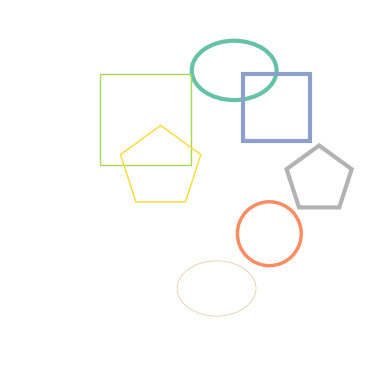[{"shape": "oval", "thickness": 3, "radius": 0.55, "center": [0.608, 0.817]}, {"shape": "circle", "thickness": 2.5, "radius": 0.41, "center": [0.7, 0.393]}, {"shape": "square", "thickness": 3, "radius": 0.43, "center": [0.718, 0.722]}, {"shape": "square", "thickness": 1, "radius": 0.59, "center": [0.378, 0.69]}, {"shape": "pentagon", "thickness": 1, "radius": 0.55, "center": [0.417, 0.564]}, {"shape": "oval", "thickness": 0.5, "radius": 0.51, "center": [0.563, 0.251]}, {"shape": "pentagon", "thickness": 3, "radius": 0.44, "center": [0.829, 0.533]}]